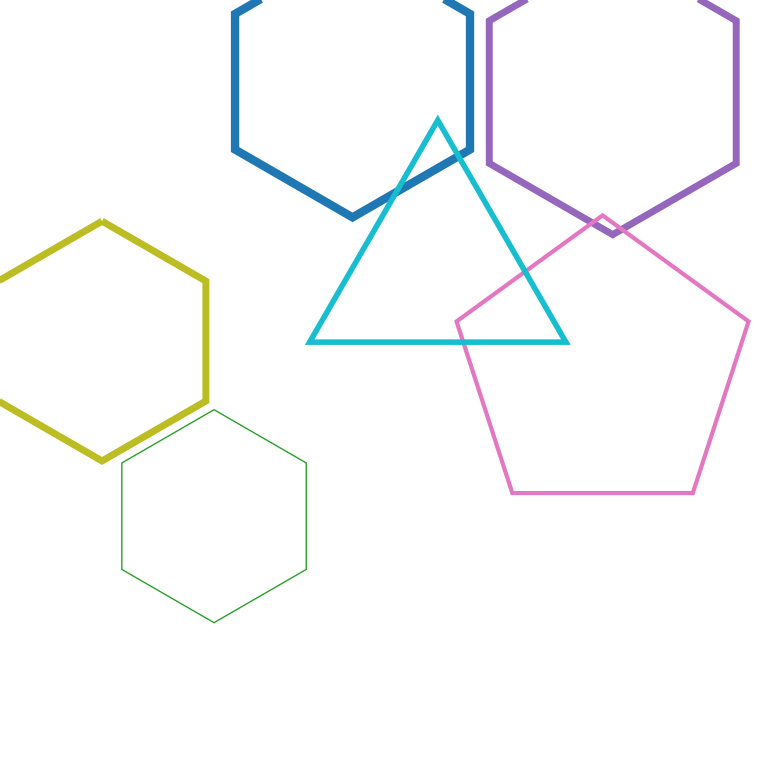[{"shape": "hexagon", "thickness": 3, "radius": 0.88, "center": [0.458, 0.894]}, {"shape": "hexagon", "thickness": 0.5, "radius": 0.69, "center": [0.278, 0.33]}, {"shape": "hexagon", "thickness": 2.5, "radius": 0.93, "center": [0.796, 0.88]}, {"shape": "pentagon", "thickness": 1.5, "radius": 1.0, "center": [0.783, 0.521]}, {"shape": "hexagon", "thickness": 2.5, "radius": 0.78, "center": [0.133, 0.557]}, {"shape": "triangle", "thickness": 2, "radius": 0.96, "center": [0.569, 0.652]}]